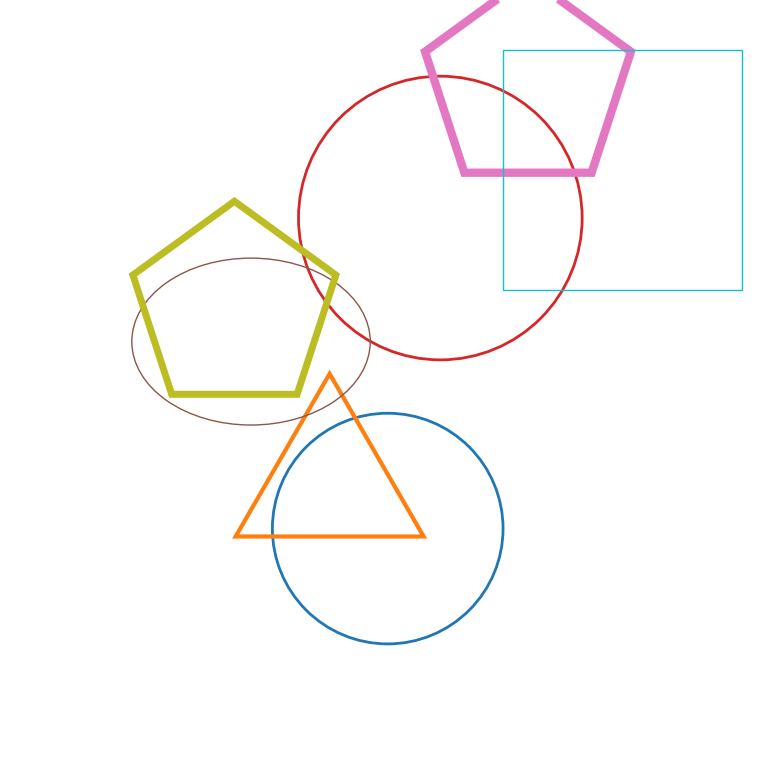[{"shape": "circle", "thickness": 1, "radius": 0.75, "center": [0.504, 0.314]}, {"shape": "triangle", "thickness": 1.5, "radius": 0.7, "center": [0.428, 0.374]}, {"shape": "circle", "thickness": 1, "radius": 0.92, "center": [0.572, 0.717]}, {"shape": "oval", "thickness": 0.5, "radius": 0.77, "center": [0.326, 0.556]}, {"shape": "pentagon", "thickness": 3, "radius": 0.7, "center": [0.686, 0.889]}, {"shape": "pentagon", "thickness": 2.5, "radius": 0.69, "center": [0.304, 0.6]}, {"shape": "square", "thickness": 0.5, "radius": 0.78, "center": [0.808, 0.779]}]